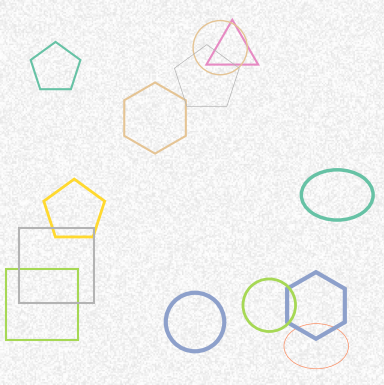[{"shape": "oval", "thickness": 2.5, "radius": 0.47, "center": [0.876, 0.494]}, {"shape": "pentagon", "thickness": 1.5, "radius": 0.34, "center": [0.144, 0.823]}, {"shape": "oval", "thickness": 0.5, "radius": 0.42, "center": [0.821, 0.101]}, {"shape": "circle", "thickness": 3, "radius": 0.38, "center": [0.507, 0.164]}, {"shape": "hexagon", "thickness": 3, "radius": 0.43, "center": [0.821, 0.207]}, {"shape": "triangle", "thickness": 1.5, "radius": 0.39, "center": [0.603, 0.871]}, {"shape": "square", "thickness": 1.5, "radius": 0.46, "center": [0.109, 0.209]}, {"shape": "circle", "thickness": 2, "radius": 0.34, "center": [0.699, 0.207]}, {"shape": "pentagon", "thickness": 2, "radius": 0.42, "center": [0.193, 0.452]}, {"shape": "hexagon", "thickness": 1.5, "radius": 0.46, "center": [0.403, 0.693]}, {"shape": "circle", "thickness": 1, "radius": 0.35, "center": [0.572, 0.876]}, {"shape": "pentagon", "thickness": 0.5, "radius": 0.44, "center": [0.537, 0.796]}, {"shape": "square", "thickness": 1.5, "radius": 0.49, "center": [0.148, 0.311]}]